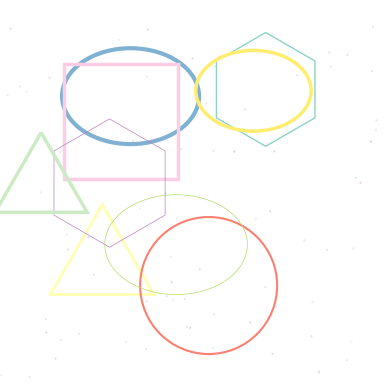[{"shape": "hexagon", "thickness": 1, "radius": 0.74, "center": [0.69, 0.768]}, {"shape": "triangle", "thickness": 2, "radius": 0.78, "center": [0.265, 0.313]}, {"shape": "circle", "thickness": 1.5, "radius": 0.89, "center": [0.542, 0.258]}, {"shape": "oval", "thickness": 3, "radius": 0.89, "center": [0.339, 0.75]}, {"shape": "oval", "thickness": 0.5, "radius": 0.93, "center": [0.457, 0.365]}, {"shape": "square", "thickness": 2.5, "radius": 0.74, "center": [0.314, 0.684]}, {"shape": "hexagon", "thickness": 0.5, "radius": 0.83, "center": [0.285, 0.525]}, {"shape": "triangle", "thickness": 2.5, "radius": 0.69, "center": [0.107, 0.518]}, {"shape": "oval", "thickness": 2.5, "radius": 0.75, "center": [0.658, 0.764]}]